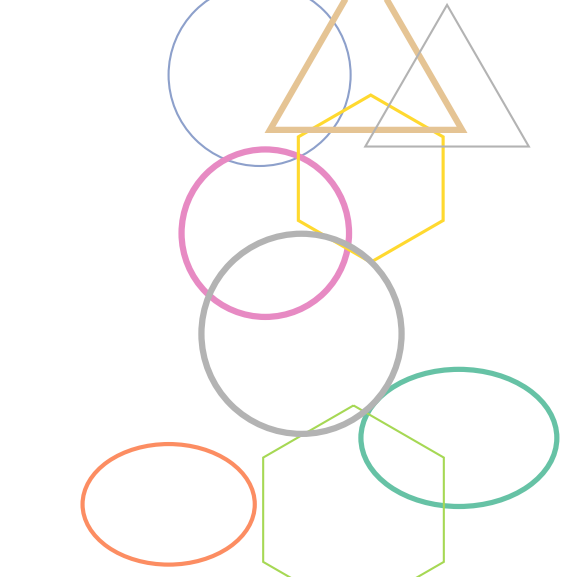[{"shape": "oval", "thickness": 2.5, "radius": 0.85, "center": [0.795, 0.241]}, {"shape": "oval", "thickness": 2, "radius": 0.75, "center": [0.292, 0.126]}, {"shape": "circle", "thickness": 1, "radius": 0.79, "center": [0.45, 0.869]}, {"shape": "circle", "thickness": 3, "radius": 0.73, "center": [0.459, 0.595]}, {"shape": "hexagon", "thickness": 1, "radius": 0.9, "center": [0.612, 0.116]}, {"shape": "hexagon", "thickness": 1.5, "radius": 0.72, "center": [0.642, 0.69]}, {"shape": "triangle", "thickness": 3, "radius": 0.96, "center": [0.634, 0.87]}, {"shape": "triangle", "thickness": 1, "radius": 0.82, "center": [0.774, 0.827]}, {"shape": "circle", "thickness": 3, "radius": 0.87, "center": [0.522, 0.421]}]